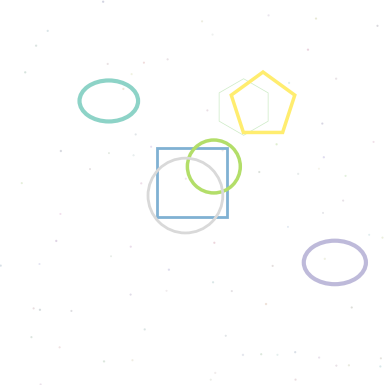[{"shape": "oval", "thickness": 3, "radius": 0.38, "center": [0.283, 0.738]}, {"shape": "oval", "thickness": 3, "radius": 0.4, "center": [0.87, 0.318]}, {"shape": "square", "thickness": 2, "radius": 0.45, "center": [0.498, 0.526]}, {"shape": "circle", "thickness": 2.5, "radius": 0.34, "center": [0.555, 0.568]}, {"shape": "circle", "thickness": 2, "radius": 0.49, "center": [0.482, 0.492]}, {"shape": "hexagon", "thickness": 0.5, "radius": 0.37, "center": [0.633, 0.722]}, {"shape": "pentagon", "thickness": 2.5, "radius": 0.43, "center": [0.683, 0.726]}]